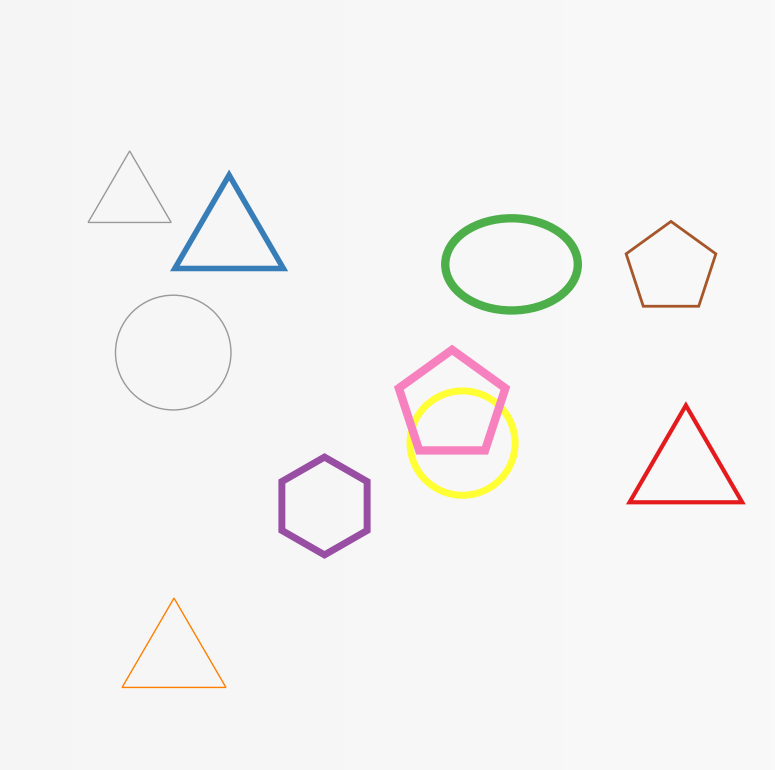[{"shape": "triangle", "thickness": 1.5, "radius": 0.42, "center": [0.885, 0.39]}, {"shape": "triangle", "thickness": 2, "radius": 0.4, "center": [0.296, 0.692]}, {"shape": "oval", "thickness": 3, "radius": 0.43, "center": [0.66, 0.657]}, {"shape": "hexagon", "thickness": 2.5, "radius": 0.32, "center": [0.419, 0.343]}, {"shape": "triangle", "thickness": 0.5, "radius": 0.39, "center": [0.225, 0.146]}, {"shape": "circle", "thickness": 2.5, "radius": 0.34, "center": [0.597, 0.425]}, {"shape": "pentagon", "thickness": 1, "radius": 0.3, "center": [0.866, 0.652]}, {"shape": "pentagon", "thickness": 3, "radius": 0.36, "center": [0.583, 0.473]}, {"shape": "triangle", "thickness": 0.5, "radius": 0.31, "center": [0.167, 0.742]}, {"shape": "circle", "thickness": 0.5, "radius": 0.37, "center": [0.224, 0.542]}]